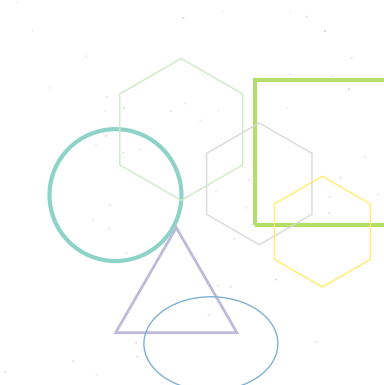[{"shape": "circle", "thickness": 3, "radius": 0.86, "center": [0.3, 0.493]}, {"shape": "triangle", "thickness": 2, "radius": 0.91, "center": [0.458, 0.227]}, {"shape": "oval", "thickness": 1, "radius": 0.87, "center": [0.548, 0.107]}, {"shape": "square", "thickness": 3, "radius": 0.94, "center": [0.851, 0.604]}, {"shape": "hexagon", "thickness": 1, "radius": 0.79, "center": [0.673, 0.522]}, {"shape": "hexagon", "thickness": 1, "radius": 0.92, "center": [0.471, 0.664]}, {"shape": "hexagon", "thickness": 1, "radius": 0.72, "center": [0.837, 0.398]}]